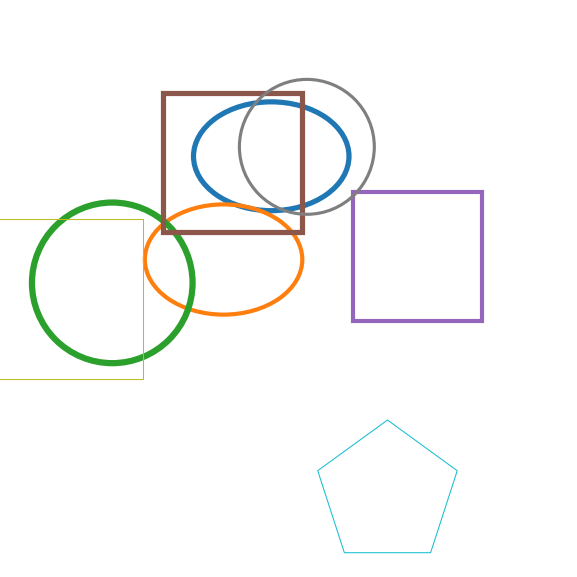[{"shape": "oval", "thickness": 2.5, "radius": 0.67, "center": [0.47, 0.729]}, {"shape": "oval", "thickness": 2, "radius": 0.68, "center": [0.387, 0.55]}, {"shape": "circle", "thickness": 3, "radius": 0.7, "center": [0.194, 0.509]}, {"shape": "square", "thickness": 2, "radius": 0.56, "center": [0.723, 0.555]}, {"shape": "square", "thickness": 2.5, "radius": 0.6, "center": [0.403, 0.718]}, {"shape": "circle", "thickness": 1.5, "radius": 0.58, "center": [0.531, 0.745]}, {"shape": "square", "thickness": 0.5, "radius": 0.69, "center": [0.109, 0.481]}, {"shape": "pentagon", "thickness": 0.5, "radius": 0.64, "center": [0.671, 0.145]}]